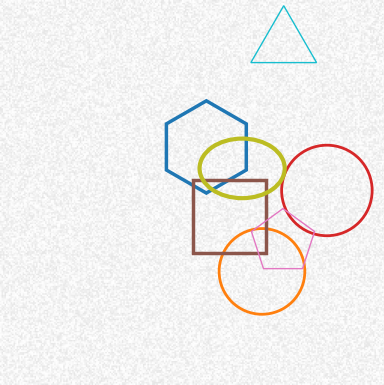[{"shape": "hexagon", "thickness": 2.5, "radius": 0.6, "center": [0.536, 0.618]}, {"shape": "circle", "thickness": 2, "radius": 0.56, "center": [0.68, 0.295]}, {"shape": "circle", "thickness": 2, "radius": 0.59, "center": [0.849, 0.505]}, {"shape": "square", "thickness": 2.5, "radius": 0.47, "center": [0.596, 0.438]}, {"shape": "pentagon", "thickness": 1, "radius": 0.43, "center": [0.735, 0.372]}, {"shape": "oval", "thickness": 3, "radius": 0.55, "center": [0.629, 0.563]}, {"shape": "triangle", "thickness": 1, "radius": 0.49, "center": [0.737, 0.887]}]